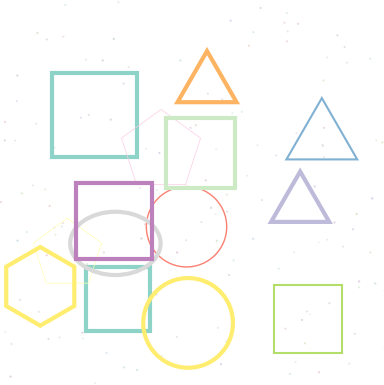[{"shape": "square", "thickness": 3, "radius": 0.55, "center": [0.245, 0.702]}, {"shape": "square", "thickness": 3, "radius": 0.41, "center": [0.307, 0.223]}, {"shape": "pentagon", "thickness": 0.5, "radius": 0.47, "center": [0.175, 0.34]}, {"shape": "triangle", "thickness": 3, "radius": 0.44, "center": [0.78, 0.467]}, {"shape": "circle", "thickness": 1, "radius": 0.52, "center": [0.484, 0.411]}, {"shape": "triangle", "thickness": 1.5, "radius": 0.53, "center": [0.836, 0.639]}, {"shape": "triangle", "thickness": 3, "radius": 0.44, "center": [0.538, 0.779]}, {"shape": "square", "thickness": 1.5, "radius": 0.44, "center": [0.801, 0.171]}, {"shape": "pentagon", "thickness": 0.5, "radius": 0.54, "center": [0.418, 0.608]}, {"shape": "oval", "thickness": 3, "radius": 0.59, "center": [0.3, 0.368]}, {"shape": "square", "thickness": 3, "radius": 0.49, "center": [0.296, 0.426]}, {"shape": "square", "thickness": 3, "radius": 0.45, "center": [0.521, 0.602]}, {"shape": "circle", "thickness": 3, "radius": 0.58, "center": [0.489, 0.161]}, {"shape": "hexagon", "thickness": 3, "radius": 0.51, "center": [0.105, 0.256]}]